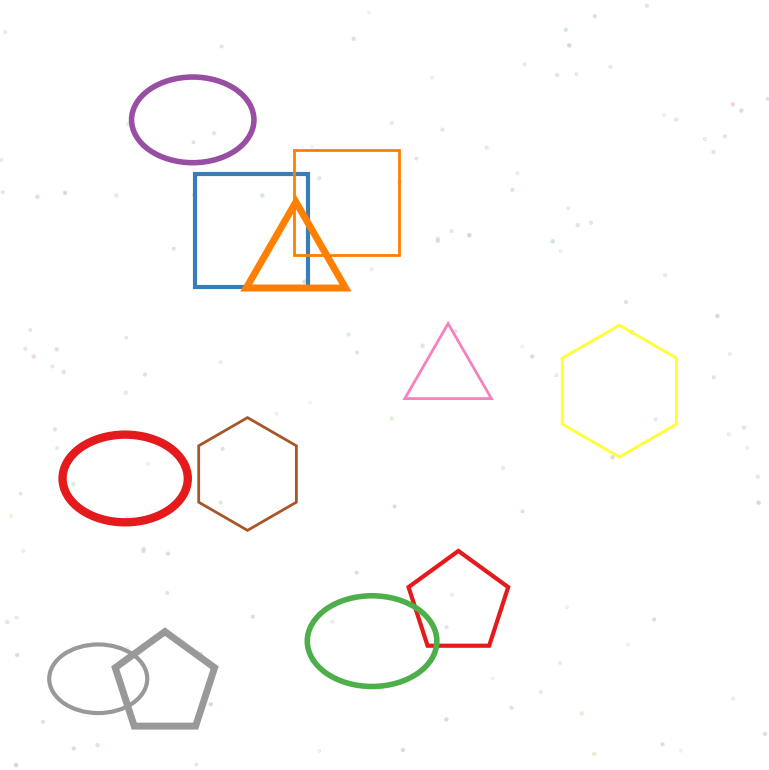[{"shape": "pentagon", "thickness": 1.5, "radius": 0.34, "center": [0.595, 0.216]}, {"shape": "oval", "thickness": 3, "radius": 0.41, "center": [0.163, 0.379]}, {"shape": "square", "thickness": 1.5, "radius": 0.37, "center": [0.326, 0.7]}, {"shape": "oval", "thickness": 2, "radius": 0.42, "center": [0.483, 0.167]}, {"shape": "oval", "thickness": 2, "radius": 0.4, "center": [0.25, 0.844]}, {"shape": "square", "thickness": 1, "radius": 0.34, "center": [0.45, 0.737]}, {"shape": "triangle", "thickness": 2.5, "radius": 0.37, "center": [0.384, 0.663]}, {"shape": "hexagon", "thickness": 1, "radius": 0.43, "center": [0.804, 0.492]}, {"shape": "hexagon", "thickness": 1, "radius": 0.37, "center": [0.321, 0.384]}, {"shape": "triangle", "thickness": 1, "radius": 0.32, "center": [0.582, 0.515]}, {"shape": "oval", "thickness": 1.5, "radius": 0.32, "center": [0.128, 0.118]}, {"shape": "pentagon", "thickness": 2.5, "radius": 0.34, "center": [0.214, 0.112]}]